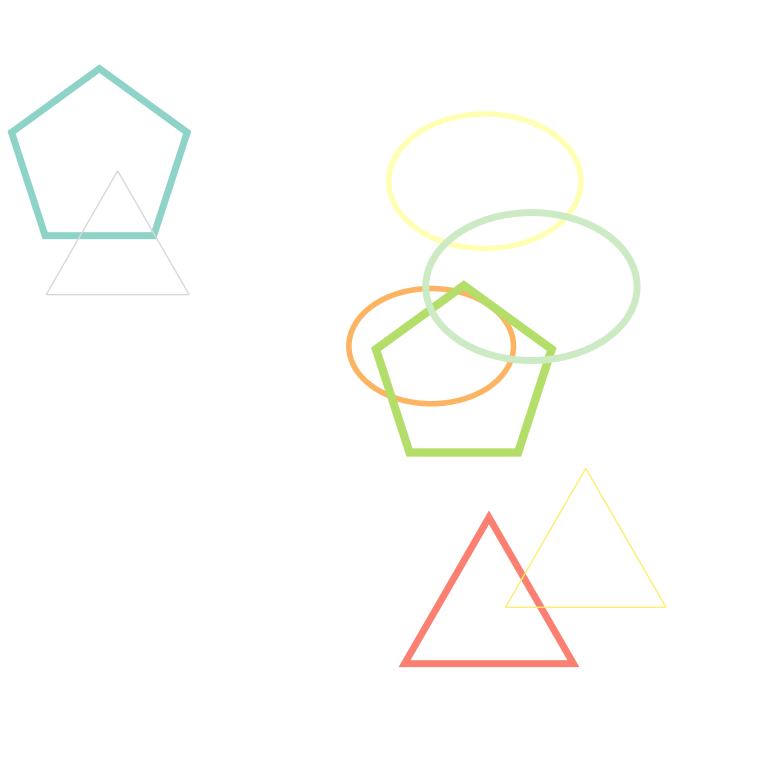[{"shape": "pentagon", "thickness": 2.5, "radius": 0.6, "center": [0.129, 0.791]}, {"shape": "oval", "thickness": 2, "radius": 0.62, "center": [0.63, 0.765]}, {"shape": "triangle", "thickness": 2.5, "radius": 0.63, "center": [0.635, 0.201]}, {"shape": "oval", "thickness": 2, "radius": 0.53, "center": [0.56, 0.55]}, {"shape": "pentagon", "thickness": 3, "radius": 0.6, "center": [0.602, 0.509]}, {"shape": "triangle", "thickness": 0.5, "radius": 0.54, "center": [0.153, 0.671]}, {"shape": "oval", "thickness": 2.5, "radius": 0.69, "center": [0.69, 0.628]}, {"shape": "triangle", "thickness": 0.5, "radius": 0.6, "center": [0.761, 0.271]}]